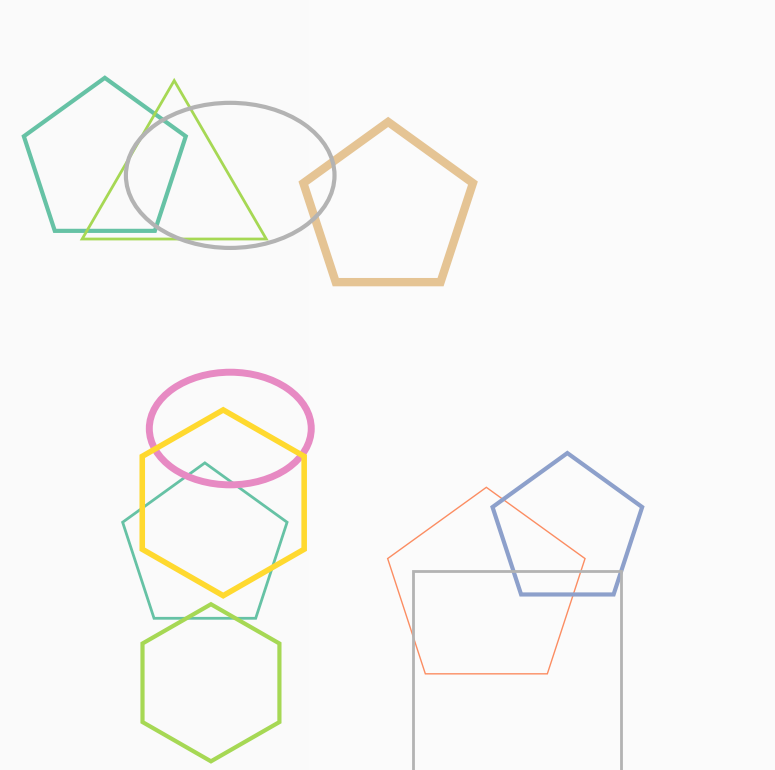[{"shape": "pentagon", "thickness": 1, "radius": 0.56, "center": [0.264, 0.287]}, {"shape": "pentagon", "thickness": 1.5, "radius": 0.55, "center": [0.135, 0.789]}, {"shape": "pentagon", "thickness": 0.5, "radius": 0.67, "center": [0.628, 0.233]}, {"shape": "pentagon", "thickness": 1.5, "radius": 0.51, "center": [0.732, 0.31]}, {"shape": "oval", "thickness": 2.5, "radius": 0.52, "center": [0.297, 0.443]}, {"shape": "hexagon", "thickness": 1.5, "radius": 0.51, "center": [0.272, 0.113]}, {"shape": "triangle", "thickness": 1, "radius": 0.69, "center": [0.225, 0.758]}, {"shape": "hexagon", "thickness": 2, "radius": 0.6, "center": [0.288, 0.347]}, {"shape": "pentagon", "thickness": 3, "radius": 0.58, "center": [0.501, 0.727]}, {"shape": "square", "thickness": 1, "radius": 0.67, "center": [0.667, 0.124]}, {"shape": "oval", "thickness": 1.5, "radius": 0.67, "center": [0.297, 0.772]}]